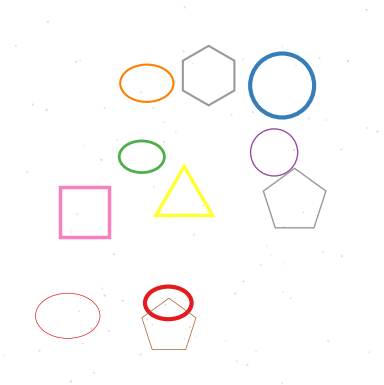[{"shape": "oval", "thickness": 3, "radius": 0.3, "center": [0.437, 0.213]}, {"shape": "oval", "thickness": 0.5, "radius": 0.42, "center": [0.176, 0.18]}, {"shape": "circle", "thickness": 3, "radius": 0.42, "center": [0.733, 0.778]}, {"shape": "oval", "thickness": 2, "radius": 0.29, "center": [0.368, 0.593]}, {"shape": "circle", "thickness": 1, "radius": 0.31, "center": [0.712, 0.604]}, {"shape": "oval", "thickness": 1.5, "radius": 0.35, "center": [0.381, 0.784]}, {"shape": "triangle", "thickness": 2.5, "radius": 0.42, "center": [0.478, 0.483]}, {"shape": "pentagon", "thickness": 0.5, "radius": 0.37, "center": [0.439, 0.152]}, {"shape": "square", "thickness": 2.5, "radius": 0.32, "center": [0.219, 0.449]}, {"shape": "pentagon", "thickness": 1, "radius": 0.43, "center": [0.765, 0.477]}, {"shape": "hexagon", "thickness": 1.5, "radius": 0.39, "center": [0.542, 0.804]}]